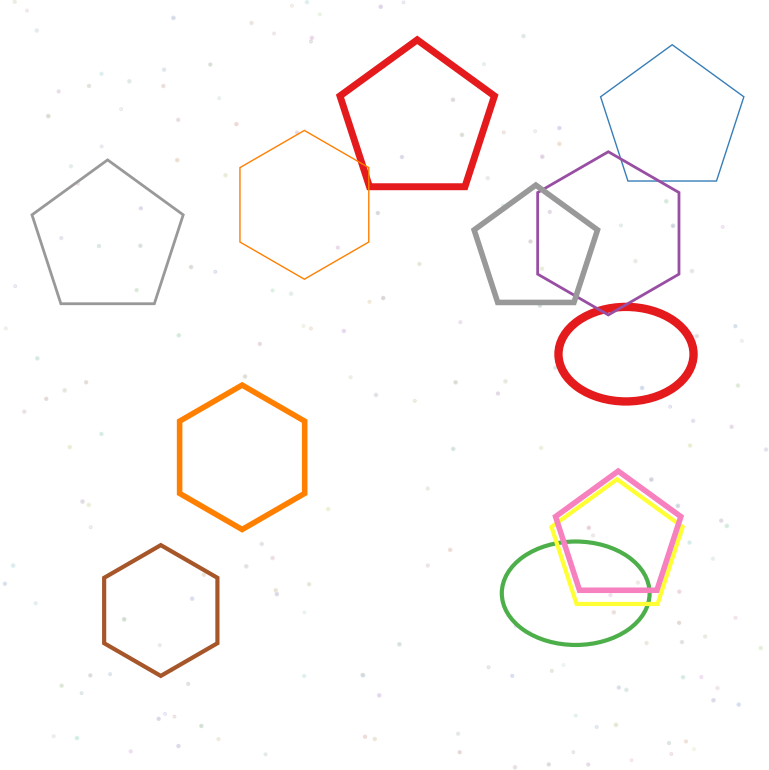[{"shape": "pentagon", "thickness": 2.5, "radius": 0.53, "center": [0.542, 0.843]}, {"shape": "oval", "thickness": 3, "radius": 0.44, "center": [0.813, 0.54]}, {"shape": "pentagon", "thickness": 0.5, "radius": 0.49, "center": [0.873, 0.844]}, {"shape": "oval", "thickness": 1.5, "radius": 0.48, "center": [0.748, 0.23]}, {"shape": "hexagon", "thickness": 1, "radius": 0.53, "center": [0.79, 0.697]}, {"shape": "hexagon", "thickness": 2, "radius": 0.47, "center": [0.314, 0.406]}, {"shape": "hexagon", "thickness": 0.5, "radius": 0.48, "center": [0.395, 0.734]}, {"shape": "pentagon", "thickness": 1.5, "radius": 0.45, "center": [0.801, 0.288]}, {"shape": "hexagon", "thickness": 1.5, "radius": 0.42, "center": [0.209, 0.207]}, {"shape": "pentagon", "thickness": 2, "radius": 0.43, "center": [0.803, 0.303]}, {"shape": "pentagon", "thickness": 2, "radius": 0.42, "center": [0.696, 0.675]}, {"shape": "pentagon", "thickness": 1, "radius": 0.52, "center": [0.14, 0.689]}]